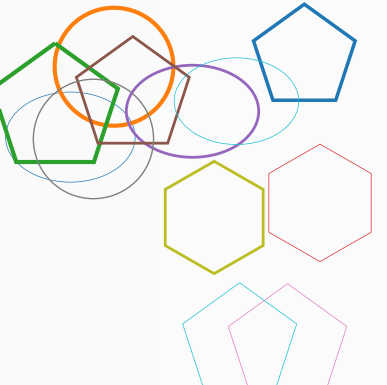[{"shape": "oval", "thickness": 0.5, "radius": 0.84, "center": [0.182, 0.644]}, {"shape": "pentagon", "thickness": 2.5, "radius": 0.69, "center": [0.785, 0.851]}, {"shape": "circle", "thickness": 3, "radius": 0.77, "center": [0.294, 0.827]}, {"shape": "pentagon", "thickness": 3, "radius": 0.85, "center": [0.142, 0.717]}, {"shape": "hexagon", "thickness": 0.5, "radius": 0.76, "center": [0.826, 0.473]}, {"shape": "oval", "thickness": 2, "radius": 0.85, "center": [0.497, 0.711]}, {"shape": "pentagon", "thickness": 2, "radius": 0.77, "center": [0.343, 0.752]}, {"shape": "pentagon", "thickness": 0.5, "radius": 0.8, "center": [0.742, 0.102]}, {"shape": "circle", "thickness": 1, "radius": 0.78, "center": [0.241, 0.639]}, {"shape": "hexagon", "thickness": 2, "radius": 0.73, "center": [0.553, 0.435]}, {"shape": "oval", "thickness": 0.5, "radius": 0.8, "center": [0.61, 0.737]}, {"shape": "pentagon", "thickness": 0.5, "radius": 0.77, "center": [0.618, 0.111]}]